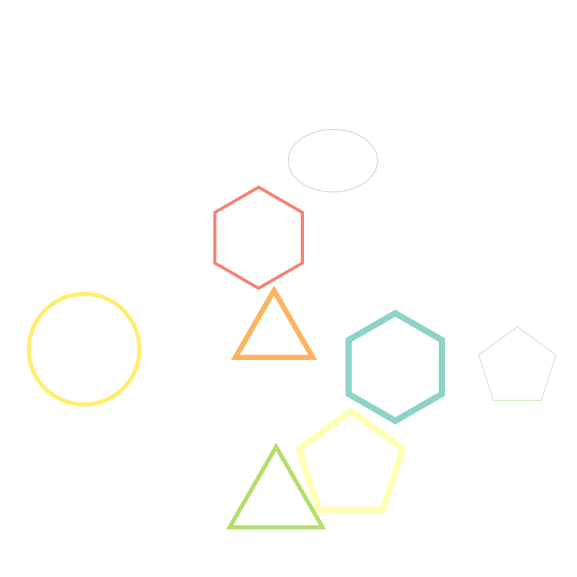[{"shape": "hexagon", "thickness": 3, "radius": 0.47, "center": [0.684, 0.364]}, {"shape": "pentagon", "thickness": 3, "radius": 0.47, "center": [0.608, 0.193]}, {"shape": "hexagon", "thickness": 1.5, "radius": 0.44, "center": [0.448, 0.587]}, {"shape": "triangle", "thickness": 2.5, "radius": 0.39, "center": [0.474, 0.419]}, {"shape": "triangle", "thickness": 2, "radius": 0.46, "center": [0.478, 0.132]}, {"shape": "oval", "thickness": 0.5, "radius": 0.39, "center": [0.576, 0.721]}, {"shape": "pentagon", "thickness": 0.5, "radius": 0.35, "center": [0.896, 0.363]}, {"shape": "circle", "thickness": 2, "radius": 0.48, "center": [0.146, 0.394]}]